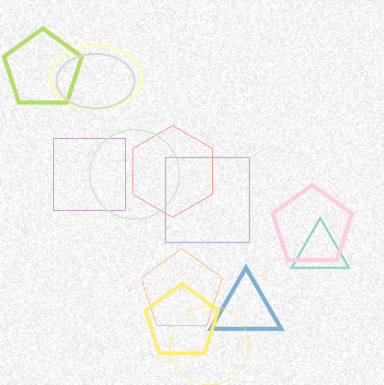[{"shape": "triangle", "thickness": 1.5, "radius": 0.43, "center": [0.832, 0.348]}, {"shape": "oval", "thickness": 1.5, "radius": 0.59, "center": [0.25, 0.798]}, {"shape": "square", "thickness": 1, "radius": 0.55, "center": [0.538, 0.482]}, {"shape": "hexagon", "thickness": 0.5, "radius": 0.6, "center": [0.448, 0.555]}, {"shape": "triangle", "thickness": 3, "radius": 0.53, "center": [0.639, 0.199]}, {"shape": "pentagon", "thickness": 0.5, "radius": 0.55, "center": [0.472, 0.244]}, {"shape": "pentagon", "thickness": 3, "radius": 0.53, "center": [0.111, 0.82]}, {"shape": "pentagon", "thickness": 3, "radius": 0.54, "center": [0.811, 0.412]}, {"shape": "oval", "thickness": 1.5, "radius": 0.51, "center": [0.248, 0.789]}, {"shape": "square", "thickness": 0.5, "radius": 0.47, "center": [0.231, 0.549]}, {"shape": "circle", "thickness": 1, "radius": 0.58, "center": [0.35, 0.547]}, {"shape": "circle", "thickness": 0.5, "radius": 0.51, "center": [0.544, 0.102]}, {"shape": "pentagon", "thickness": 2.5, "radius": 0.5, "center": [0.472, 0.163]}]